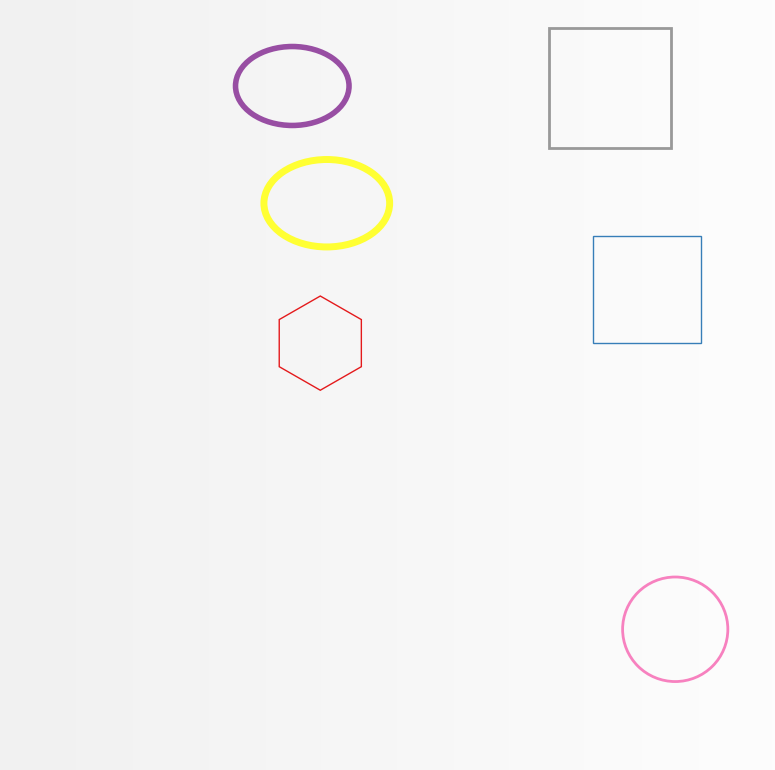[{"shape": "hexagon", "thickness": 0.5, "radius": 0.31, "center": [0.413, 0.554]}, {"shape": "square", "thickness": 0.5, "radius": 0.35, "center": [0.835, 0.624]}, {"shape": "oval", "thickness": 2, "radius": 0.37, "center": [0.377, 0.888]}, {"shape": "oval", "thickness": 2.5, "radius": 0.41, "center": [0.422, 0.736]}, {"shape": "circle", "thickness": 1, "radius": 0.34, "center": [0.871, 0.183]}, {"shape": "square", "thickness": 1, "radius": 0.39, "center": [0.787, 0.886]}]